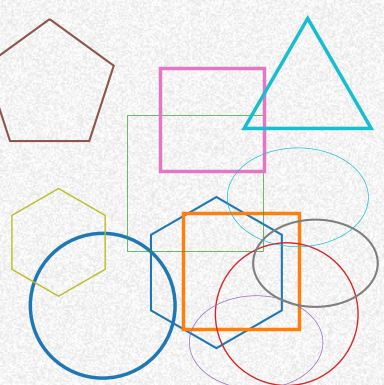[{"shape": "circle", "thickness": 2.5, "radius": 0.94, "center": [0.267, 0.206]}, {"shape": "hexagon", "thickness": 1.5, "radius": 0.98, "center": [0.562, 0.292]}, {"shape": "square", "thickness": 2.5, "radius": 0.76, "center": [0.626, 0.296]}, {"shape": "square", "thickness": 0.5, "radius": 0.88, "center": [0.506, 0.524]}, {"shape": "circle", "thickness": 1, "radius": 0.93, "center": [0.745, 0.184]}, {"shape": "oval", "thickness": 0.5, "radius": 0.87, "center": [0.665, 0.11]}, {"shape": "pentagon", "thickness": 1.5, "radius": 0.88, "center": [0.129, 0.775]}, {"shape": "square", "thickness": 2.5, "radius": 0.67, "center": [0.551, 0.69]}, {"shape": "oval", "thickness": 1.5, "radius": 0.81, "center": [0.819, 0.316]}, {"shape": "hexagon", "thickness": 1, "radius": 0.7, "center": [0.152, 0.371]}, {"shape": "oval", "thickness": 0.5, "radius": 0.92, "center": [0.774, 0.488]}, {"shape": "triangle", "thickness": 2.5, "radius": 0.95, "center": [0.799, 0.762]}]